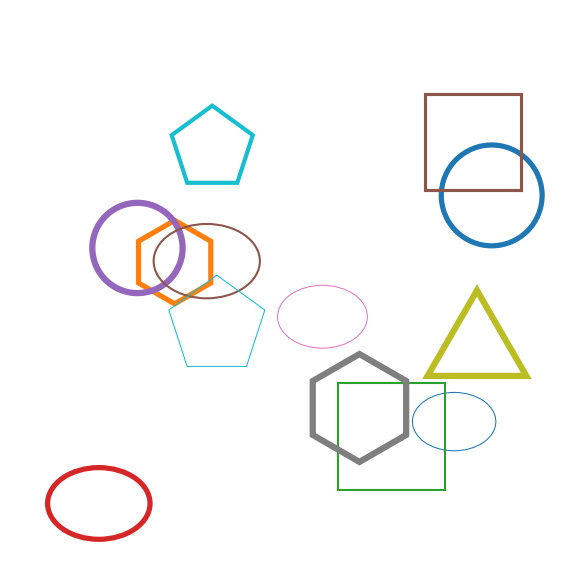[{"shape": "oval", "thickness": 0.5, "radius": 0.36, "center": [0.786, 0.269]}, {"shape": "circle", "thickness": 2.5, "radius": 0.44, "center": [0.851, 0.661]}, {"shape": "hexagon", "thickness": 2.5, "radius": 0.36, "center": [0.302, 0.545]}, {"shape": "square", "thickness": 1, "radius": 0.46, "center": [0.678, 0.244]}, {"shape": "oval", "thickness": 2.5, "radius": 0.44, "center": [0.171, 0.127]}, {"shape": "circle", "thickness": 3, "radius": 0.39, "center": [0.238, 0.57]}, {"shape": "oval", "thickness": 1, "radius": 0.46, "center": [0.358, 0.547]}, {"shape": "square", "thickness": 1.5, "radius": 0.41, "center": [0.819, 0.753]}, {"shape": "oval", "thickness": 0.5, "radius": 0.39, "center": [0.558, 0.451]}, {"shape": "hexagon", "thickness": 3, "radius": 0.47, "center": [0.622, 0.293]}, {"shape": "triangle", "thickness": 3, "radius": 0.49, "center": [0.826, 0.398]}, {"shape": "pentagon", "thickness": 2, "radius": 0.37, "center": [0.368, 0.742]}, {"shape": "pentagon", "thickness": 0.5, "radius": 0.44, "center": [0.375, 0.435]}]